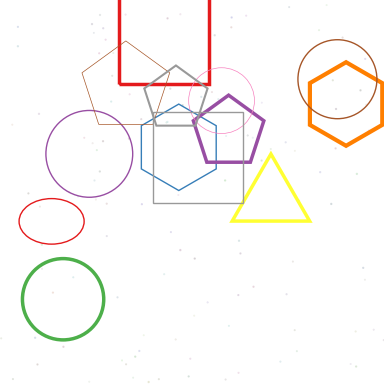[{"shape": "square", "thickness": 2.5, "radius": 0.58, "center": [0.426, 0.899]}, {"shape": "oval", "thickness": 1, "radius": 0.42, "center": [0.134, 0.425]}, {"shape": "hexagon", "thickness": 1, "radius": 0.56, "center": [0.464, 0.617]}, {"shape": "circle", "thickness": 2.5, "radius": 0.53, "center": [0.164, 0.223]}, {"shape": "circle", "thickness": 1, "radius": 0.56, "center": [0.232, 0.6]}, {"shape": "pentagon", "thickness": 2.5, "radius": 0.48, "center": [0.594, 0.657]}, {"shape": "hexagon", "thickness": 3, "radius": 0.54, "center": [0.899, 0.73]}, {"shape": "triangle", "thickness": 2.5, "radius": 0.58, "center": [0.704, 0.484]}, {"shape": "pentagon", "thickness": 0.5, "radius": 0.6, "center": [0.327, 0.774]}, {"shape": "circle", "thickness": 1, "radius": 0.51, "center": [0.876, 0.794]}, {"shape": "circle", "thickness": 0.5, "radius": 0.43, "center": [0.575, 0.739]}, {"shape": "square", "thickness": 1, "radius": 0.59, "center": [0.514, 0.591]}, {"shape": "pentagon", "thickness": 1.5, "radius": 0.43, "center": [0.457, 0.744]}]